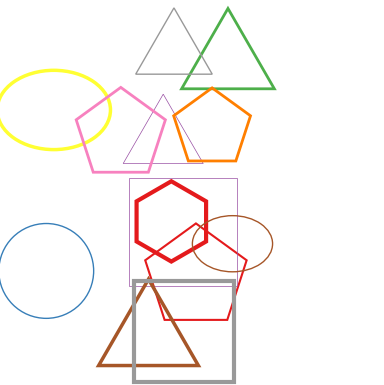[{"shape": "hexagon", "thickness": 3, "radius": 0.52, "center": [0.445, 0.425]}, {"shape": "pentagon", "thickness": 1.5, "radius": 0.69, "center": [0.509, 0.281]}, {"shape": "circle", "thickness": 1, "radius": 0.62, "center": [0.12, 0.296]}, {"shape": "triangle", "thickness": 2, "radius": 0.7, "center": [0.592, 0.839]}, {"shape": "triangle", "thickness": 0.5, "radius": 0.6, "center": [0.424, 0.635]}, {"shape": "square", "thickness": 0.5, "radius": 0.7, "center": [0.475, 0.399]}, {"shape": "pentagon", "thickness": 2, "radius": 0.52, "center": [0.551, 0.667]}, {"shape": "oval", "thickness": 2.5, "radius": 0.74, "center": [0.14, 0.714]}, {"shape": "oval", "thickness": 1, "radius": 0.52, "center": [0.604, 0.367]}, {"shape": "triangle", "thickness": 2.5, "radius": 0.75, "center": [0.386, 0.125]}, {"shape": "pentagon", "thickness": 2, "radius": 0.61, "center": [0.314, 0.651]}, {"shape": "triangle", "thickness": 1, "radius": 0.57, "center": [0.452, 0.865]}, {"shape": "square", "thickness": 3, "radius": 0.65, "center": [0.479, 0.139]}]